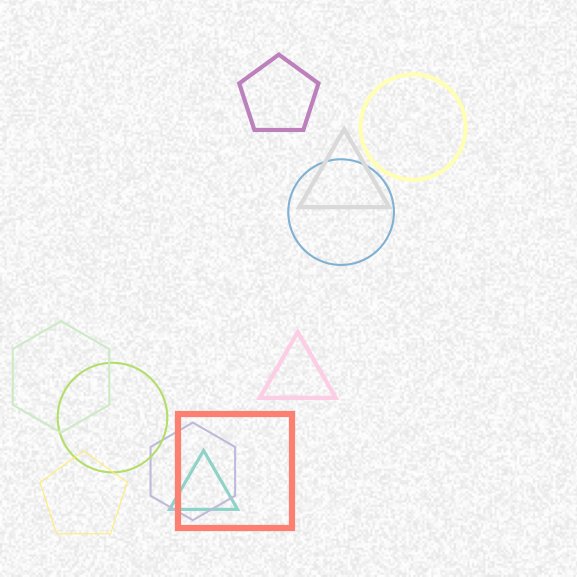[{"shape": "triangle", "thickness": 1.5, "radius": 0.34, "center": [0.353, 0.151]}, {"shape": "circle", "thickness": 2, "radius": 0.46, "center": [0.715, 0.779]}, {"shape": "hexagon", "thickness": 1, "radius": 0.42, "center": [0.334, 0.183]}, {"shape": "square", "thickness": 3, "radius": 0.49, "center": [0.407, 0.184]}, {"shape": "circle", "thickness": 1, "radius": 0.46, "center": [0.591, 0.632]}, {"shape": "circle", "thickness": 1, "radius": 0.47, "center": [0.195, 0.276]}, {"shape": "triangle", "thickness": 2, "radius": 0.38, "center": [0.516, 0.348]}, {"shape": "triangle", "thickness": 2, "radius": 0.45, "center": [0.596, 0.685]}, {"shape": "pentagon", "thickness": 2, "radius": 0.36, "center": [0.483, 0.832]}, {"shape": "hexagon", "thickness": 1, "radius": 0.48, "center": [0.106, 0.346]}, {"shape": "pentagon", "thickness": 0.5, "radius": 0.4, "center": [0.145, 0.139]}]